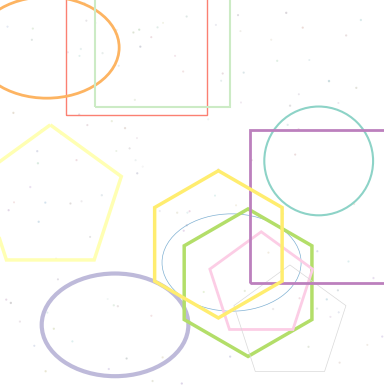[{"shape": "circle", "thickness": 1.5, "radius": 0.71, "center": [0.828, 0.582]}, {"shape": "pentagon", "thickness": 2.5, "radius": 0.97, "center": [0.131, 0.482]}, {"shape": "oval", "thickness": 3, "radius": 0.95, "center": [0.299, 0.156]}, {"shape": "square", "thickness": 1, "radius": 0.91, "center": [0.355, 0.884]}, {"shape": "oval", "thickness": 0.5, "radius": 0.9, "center": [0.601, 0.318]}, {"shape": "oval", "thickness": 2, "radius": 0.94, "center": [0.122, 0.877]}, {"shape": "hexagon", "thickness": 2.5, "radius": 0.96, "center": [0.644, 0.266]}, {"shape": "pentagon", "thickness": 2, "radius": 0.7, "center": [0.678, 0.258]}, {"shape": "pentagon", "thickness": 0.5, "radius": 0.77, "center": [0.753, 0.159]}, {"shape": "square", "thickness": 2, "radius": 1.0, "center": [0.85, 0.464]}, {"shape": "square", "thickness": 1.5, "radius": 0.88, "center": [0.423, 0.897]}, {"shape": "hexagon", "thickness": 2.5, "radius": 0.96, "center": [0.567, 0.365]}]